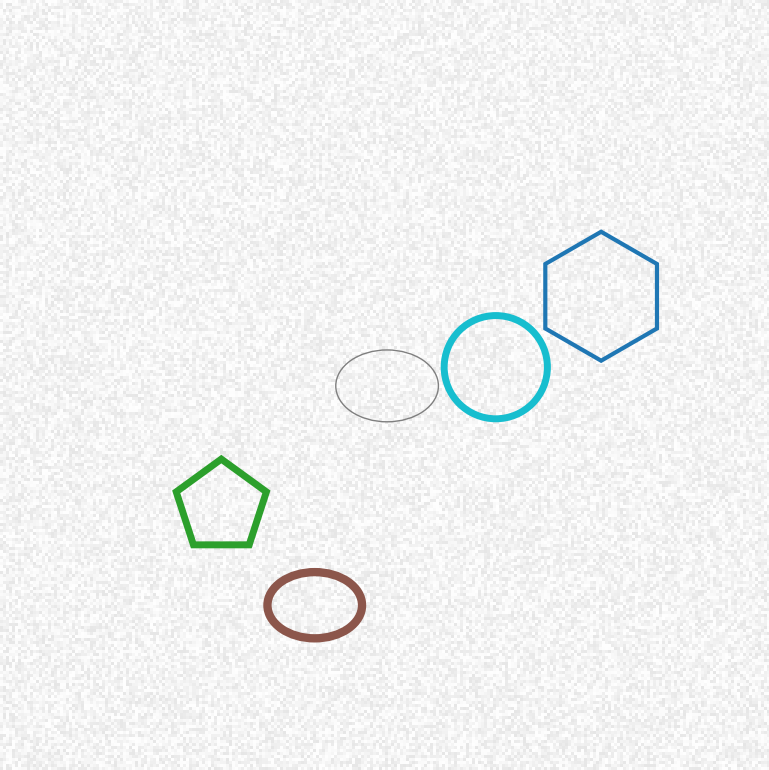[{"shape": "hexagon", "thickness": 1.5, "radius": 0.42, "center": [0.781, 0.615]}, {"shape": "pentagon", "thickness": 2.5, "radius": 0.31, "center": [0.287, 0.342]}, {"shape": "oval", "thickness": 3, "radius": 0.31, "center": [0.409, 0.214]}, {"shape": "oval", "thickness": 0.5, "radius": 0.33, "center": [0.503, 0.499]}, {"shape": "circle", "thickness": 2.5, "radius": 0.34, "center": [0.644, 0.523]}]